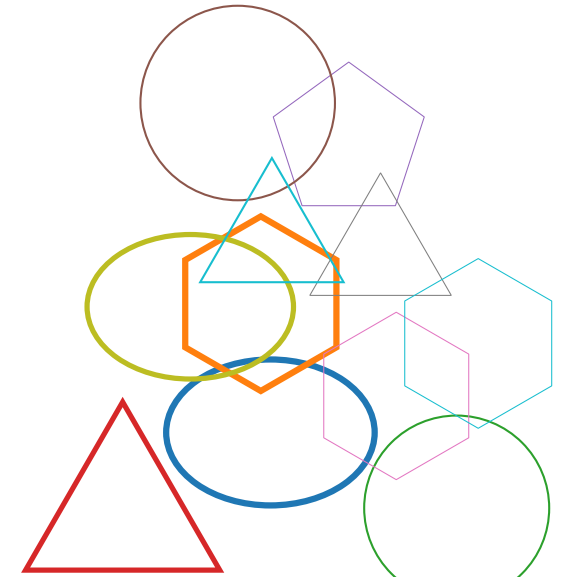[{"shape": "oval", "thickness": 3, "radius": 0.9, "center": [0.468, 0.25]}, {"shape": "hexagon", "thickness": 3, "radius": 0.76, "center": [0.452, 0.473]}, {"shape": "circle", "thickness": 1, "radius": 0.8, "center": [0.791, 0.119]}, {"shape": "triangle", "thickness": 2.5, "radius": 0.97, "center": [0.212, 0.109]}, {"shape": "pentagon", "thickness": 0.5, "radius": 0.69, "center": [0.604, 0.754]}, {"shape": "circle", "thickness": 1, "radius": 0.84, "center": [0.412, 0.821]}, {"shape": "hexagon", "thickness": 0.5, "radius": 0.72, "center": [0.686, 0.314]}, {"shape": "triangle", "thickness": 0.5, "radius": 0.71, "center": [0.659, 0.558]}, {"shape": "oval", "thickness": 2.5, "radius": 0.89, "center": [0.329, 0.468]}, {"shape": "hexagon", "thickness": 0.5, "radius": 0.73, "center": [0.828, 0.404]}, {"shape": "triangle", "thickness": 1, "radius": 0.72, "center": [0.471, 0.582]}]